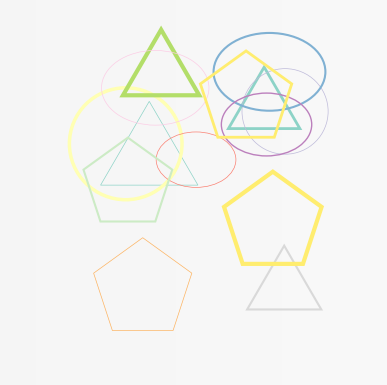[{"shape": "triangle", "thickness": 2, "radius": 0.53, "center": [0.682, 0.719]}, {"shape": "triangle", "thickness": 0.5, "radius": 0.73, "center": [0.385, 0.592]}, {"shape": "circle", "thickness": 2.5, "radius": 0.73, "center": [0.324, 0.627]}, {"shape": "circle", "thickness": 0.5, "radius": 0.56, "center": [0.736, 0.711]}, {"shape": "oval", "thickness": 0.5, "radius": 0.51, "center": [0.506, 0.585]}, {"shape": "oval", "thickness": 1.5, "radius": 0.72, "center": [0.695, 0.813]}, {"shape": "pentagon", "thickness": 0.5, "radius": 0.67, "center": [0.368, 0.249]}, {"shape": "triangle", "thickness": 3, "radius": 0.57, "center": [0.416, 0.809]}, {"shape": "oval", "thickness": 0.5, "radius": 0.69, "center": [0.401, 0.772]}, {"shape": "triangle", "thickness": 1.5, "radius": 0.55, "center": [0.733, 0.251]}, {"shape": "oval", "thickness": 1, "radius": 0.58, "center": [0.688, 0.677]}, {"shape": "pentagon", "thickness": 1.5, "radius": 0.6, "center": [0.33, 0.522]}, {"shape": "pentagon", "thickness": 3, "radius": 0.66, "center": [0.704, 0.422]}, {"shape": "pentagon", "thickness": 2, "radius": 0.62, "center": [0.635, 0.744]}]